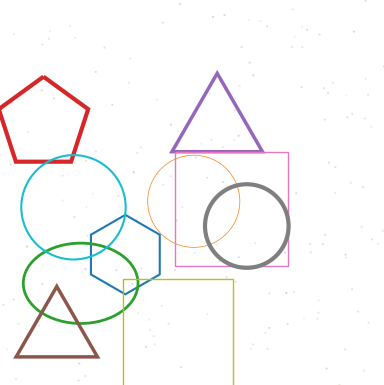[{"shape": "hexagon", "thickness": 1.5, "radius": 0.52, "center": [0.326, 0.339]}, {"shape": "circle", "thickness": 0.5, "radius": 0.6, "center": [0.503, 0.477]}, {"shape": "oval", "thickness": 2, "radius": 0.75, "center": [0.209, 0.264]}, {"shape": "pentagon", "thickness": 3, "radius": 0.61, "center": [0.113, 0.679]}, {"shape": "triangle", "thickness": 2.5, "radius": 0.68, "center": [0.564, 0.674]}, {"shape": "triangle", "thickness": 2.5, "radius": 0.61, "center": [0.147, 0.134]}, {"shape": "square", "thickness": 1, "radius": 0.74, "center": [0.601, 0.458]}, {"shape": "circle", "thickness": 3, "radius": 0.54, "center": [0.641, 0.413]}, {"shape": "square", "thickness": 1, "radius": 0.72, "center": [0.463, 0.131]}, {"shape": "circle", "thickness": 1.5, "radius": 0.68, "center": [0.191, 0.462]}]